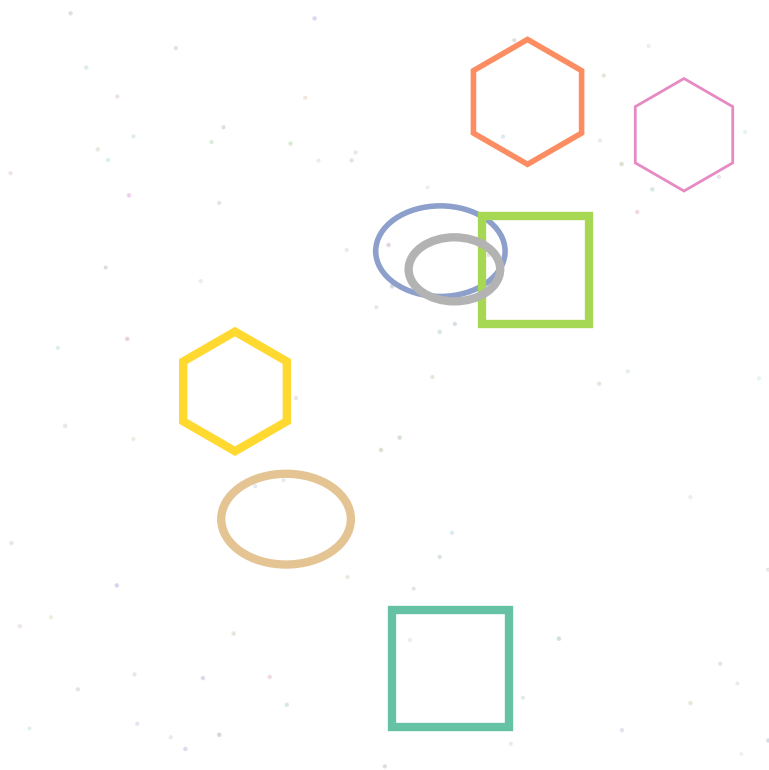[{"shape": "square", "thickness": 3, "radius": 0.38, "center": [0.585, 0.132]}, {"shape": "hexagon", "thickness": 2, "radius": 0.41, "center": [0.685, 0.868]}, {"shape": "oval", "thickness": 2, "radius": 0.42, "center": [0.572, 0.674]}, {"shape": "hexagon", "thickness": 1, "radius": 0.37, "center": [0.888, 0.825]}, {"shape": "square", "thickness": 3, "radius": 0.35, "center": [0.696, 0.649]}, {"shape": "hexagon", "thickness": 3, "radius": 0.39, "center": [0.305, 0.492]}, {"shape": "oval", "thickness": 3, "radius": 0.42, "center": [0.371, 0.326]}, {"shape": "oval", "thickness": 3, "radius": 0.3, "center": [0.59, 0.65]}]